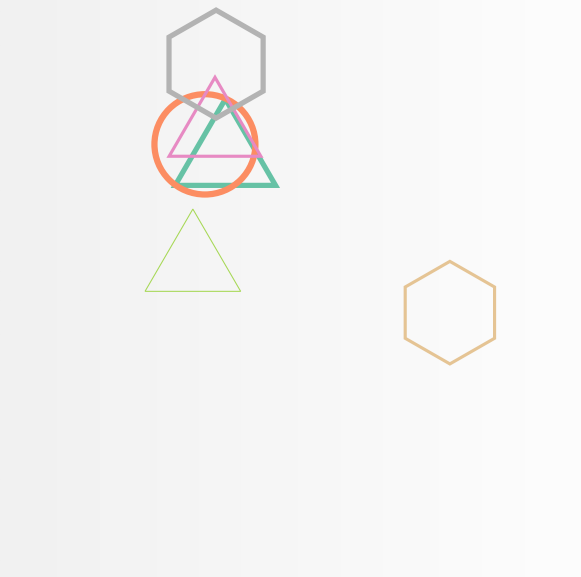[{"shape": "triangle", "thickness": 2.5, "radius": 0.5, "center": [0.388, 0.728]}, {"shape": "circle", "thickness": 3, "radius": 0.43, "center": [0.353, 0.749]}, {"shape": "triangle", "thickness": 1.5, "radius": 0.46, "center": [0.37, 0.774]}, {"shape": "triangle", "thickness": 0.5, "radius": 0.47, "center": [0.332, 0.542]}, {"shape": "hexagon", "thickness": 1.5, "radius": 0.44, "center": [0.774, 0.458]}, {"shape": "hexagon", "thickness": 2.5, "radius": 0.47, "center": [0.372, 0.888]}]